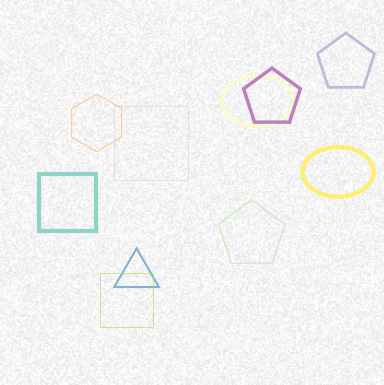[{"shape": "square", "thickness": 3, "radius": 0.37, "center": [0.175, 0.475]}, {"shape": "oval", "thickness": 1.5, "radius": 0.47, "center": [0.67, 0.739]}, {"shape": "pentagon", "thickness": 2, "radius": 0.39, "center": [0.898, 0.836]}, {"shape": "triangle", "thickness": 1.5, "radius": 0.33, "center": [0.355, 0.288]}, {"shape": "hexagon", "thickness": 0.5, "radius": 0.37, "center": [0.251, 0.681]}, {"shape": "square", "thickness": 0.5, "radius": 0.35, "center": [0.328, 0.22]}, {"shape": "square", "thickness": 0.5, "radius": 0.48, "center": [0.391, 0.629]}, {"shape": "pentagon", "thickness": 2.5, "radius": 0.39, "center": [0.706, 0.745]}, {"shape": "pentagon", "thickness": 1, "radius": 0.45, "center": [0.654, 0.39]}, {"shape": "oval", "thickness": 3, "radius": 0.46, "center": [0.878, 0.554]}]